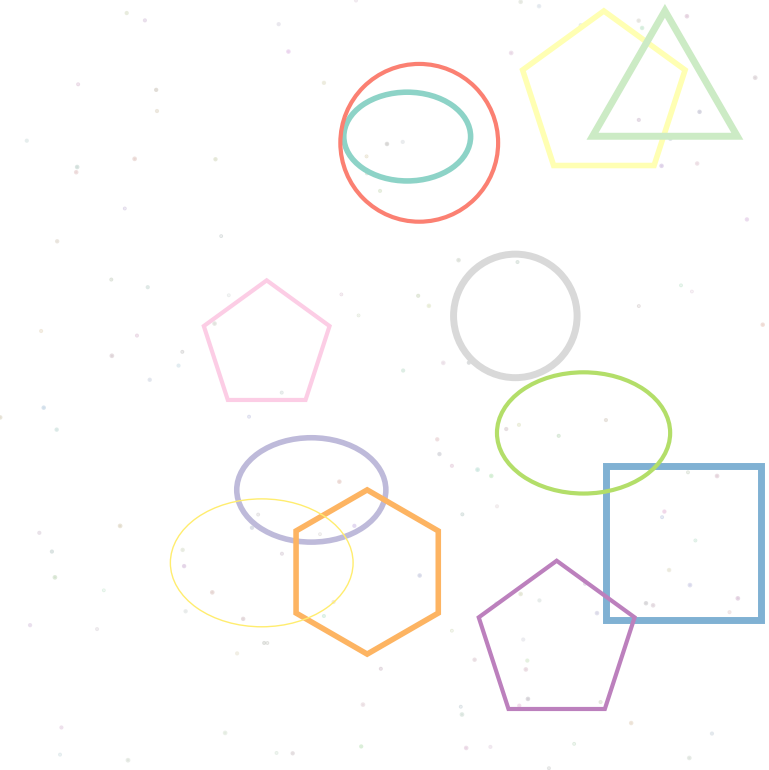[{"shape": "oval", "thickness": 2, "radius": 0.41, "center": [0.529, 0.823]}, {"shape": "pentagon", "thickness": 2, "radius": 0.55, "center": [0.784, 0.875]}, {"shape": "oval", "thickness": 2, "radius": 0.48, "center": [0.404, 0.364]}, {"shape": "circle", "thickness": 1.5, "radius": 0.51, "center": [0.544, 0.815]}, {"shape": "square", "thickness": 2.5, "radius": 0.5, "center": [0.888, 0.295]}, {"shape": "hexagon", "thickness": 2, "radius": 0.53, "center": [0.477, 0.257]}, {"shape": "oval", "thickness": 1.5, "radius": 0.56, "center": [0.758, 0.438]}, {"shape": "pentagon", "thickness": 1.5, "radius": 0.43, "center": [0.346, 0.55]}, {"shape": "circle", "thickness": 2.5, "radius": 0.4, "center": [0.669, 0.59]}, {"shape": "pentagon", "thickness": 1.5, "radius": 0.53, "center": [0.723, 0.165]}, {"shape": "triangle", "thickness": 2.5, "radius": 0.54, "center": [0.864, 0.877]}, {"shape": "oval", "thickness": 0.5, "radius": 0.59, "center": [0.34, 0.269]}]